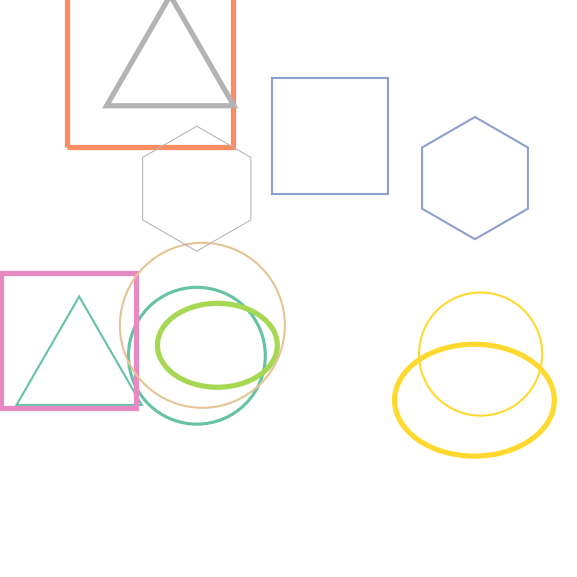[{"shape": "circle", "thickness": 1.5, "radius": 0.59, "center": [0.341, 0.383]}, {"shape": "triangle", "thickness": 1, "radius": 0.63, "center": [0.137, 0.361]}, {"shape": "square", "thickness": 2.5, "radius": 0.72, "center": [0.26, 0.888]}, {"shape": "square", "thickness": 1, "radius": 0.5, "center": [0.572, 0.764]}, {"shape": "hexagon", "thickness": 1, "radius": 0.53, "center": [0.822, 0.691]}, {"shape": "square", "thickness": 2.5, "radius": 0.58, "center": [0.118, 0.409]}, {"shape": "oval", "thickness": 2.5, "radius": 0.52, "center": [0.376, 0.401]}, {"shape": "oval", "thickness": 2.5, "radius": 0.69, "center": [0.822, 0.306]}, {"shape": "circle", "thickness": 1, "radius": 0.53, "center": [0.832, 0.386]}, {"shape": "circle", "thickness": 1, "radius": 0.71, "center": [0.35, 0.436]}, {"shape": "triangle", "thickness": 2.5, "radius": 0.64, "center": [0.295, 0.88]}, {"shape": "hexagon", "thickness": 0.5, "radius": 0.54, "center": [0.341, 0.672]}]